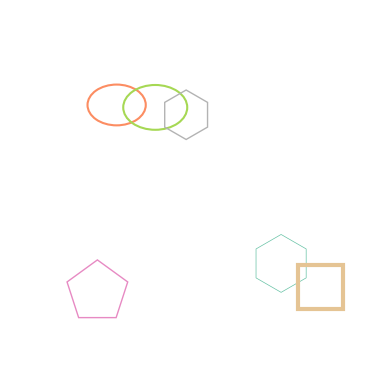[{"shape": "hexagon", "thickness": 0.5, "radius": 0.38, "center": [0.73, 0.316]}, {"shape": "oval", "thickness": 1.5, "radius": 0.38, "center": [0.303, 0.727]}, {"shape": "pentagon", "thickness": 1, "radius": 0.41, "center": [0.253, 0.242]}, {"shape": "oval", "thickness": 1.5, "radius": 0.42, "center": [0.403, 0.721]}, {"shape": "square", "thickness": 3, "radius": 0.29, "center": [0.833, 0.254]}, {"shape": "hexagon", "thickness": 1, "radius": 0.32, "center": [0.483, 0.702]}]